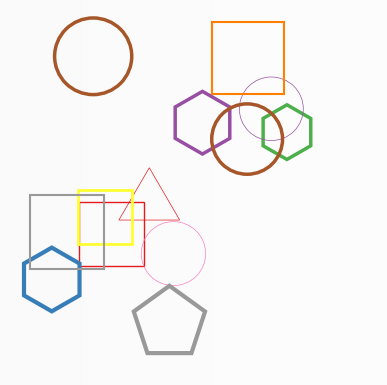[{"shape": "square", "thickness": 1, "radius": 0.42, "center": [0.289, 0.393]}, {"shape": "triangle", "thickness": 0.5, "radius": 0.45, "center": [0.385, 0.474]}, {"shape": "hexagon", "thickness": 3, "radius": 0.41, "center": [0.134, 0.274]}, {"shape": "hexagon", "thickness": 2.5, "radius": 0.35, "center": [0.74, 0.657]}, {"shape": "circle", "thickness": 0.5, "radius": 0.41, "center": [0.7, 0.717]}, {"shape": "hexagon", "thickness": 2.5, "radius": 0.41, "center": [0.523, 0.681]}, {"shape": "square", "thickness": 1.5, "radius": 0.47, "center": [0.64, 0.85]}, {"shape": "square", "thickness": 2, "radius": 0.35, "center": [0.27, 0.436]}, {"shape": "circle", "thickness": 2.5, "radius": 0.46, "center": [0.638, 0.639]}, {"shape": "circle", "thickness": 2.5, "radius": 0.5, "center": [0.24, 0.854]}, {"shape": "circle", "thickness": 0.5, "radius": 0.42, "center": [0.448, 0.341]}, {"shape": "square", "thickness": 1.5, "radius": 0.47, "center": [0.174, 0.397]}, {"shape": "pentagon", "thickness": 3, "radius": 0.48, "center": [0.437, 0.161]}]